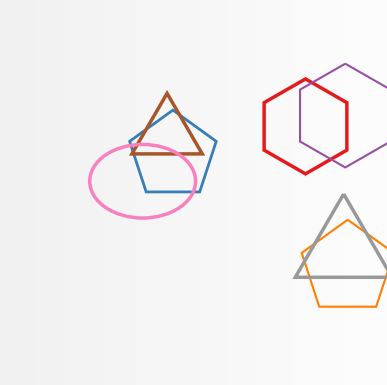[{"shape": "hexagon", "thickness": 2.5, "radius": 0.62, "center": [0.788, 0.672]}, {"shape": "pentagon", "thickness": 2, "radius": 0.59, "center": [0.446, 0.597]}, {"shape": "hexagon", "thickness": 1.5, "radius": 0.67, "center": [0.891, 0.7]}, {"shape": "pentagon", "thickness": 1.5, "radius": 0.62, "center": [0.897, 0.304]}, {"shape": "triangle", "thickness": 2.5, "radius": 0.52, "center": [0.431, 0.653]}, {"shape": "oval", "thickness": 2.5, "radius": 0.68, "center": [0.368, 0.529]}, {"shape": "triangle", "thickness": 2.5, "radius": 0.72, "center": [0.887, 0.352]}]